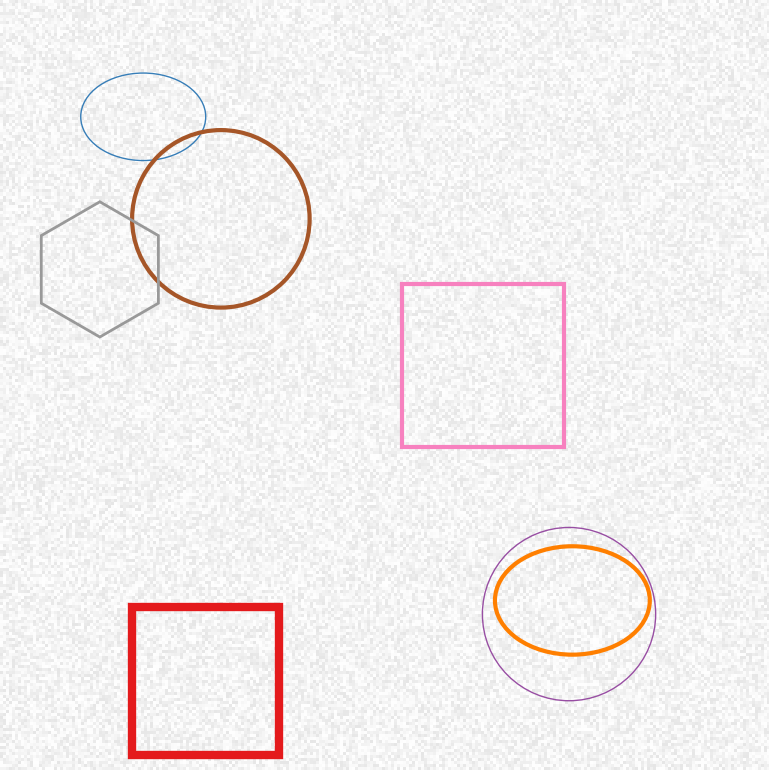[{"shape": "square", "thickness": 3, "radius": 0.48, "center": [0.267, 0.116]}, {"shape": "oval", "thickness": 0.5, "radius": 0.41, "center": [0.186, 0.848]}, {"shape": "circle", "thickness": 0.5, "radius": 0.56, "center": [0.739, 0.202]}, {"shape": "oval", "thickness": 1.5, "radius": 0.5, "center": [0.743, 0.22]}, {"shape": "circle", "thickness": 1.5, "radius": 0.58, "center": [0.287, 0.716]}, {"shape": "square", "thickness": 1.5, "radius": 0.53, "center": [0.627, 0.525]}, {"shape": "hexagon", "thickness": 1, "radius": 0.44, "center": [0.13, 0.65]}]